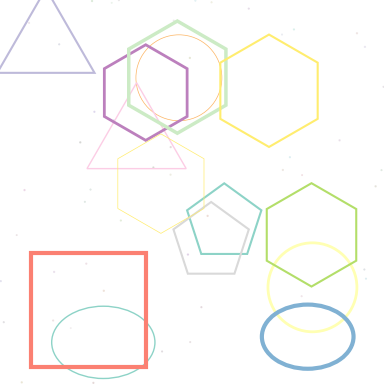[{"shape": "pentagon", "thickness": 1.5, "radius": 0.51, "center": [0.582, 0.422]}, {"shape": "oval", "thickness": 1, "radius": 0.67, "center": [0.268, 0.111]}, {"shape": "circle", "thickness": 2, "radius": 0.58, "center": [0.812, 0.254]}, {"shape": "triangle", "thickness": 1.5, "radius": 0.73, "center": [0.119, 0.884]}, {"shape": "square", "thickness": 3, "radius": 0.75, "center": [0.231, 0.195]}, {"shape": "oval", "thickness": 3, "radius": 0.6, "center": [0.799, 0.126]}, {"shape": "circle", "thickness": 0.5, "radius": 0.56, "center": [0.465, 0.798]}, {"shape": "hexagon", "thickness": 1.5, "radius": 0.67, "center": [0.809, 0.39]}, {"shape": "triangle", "thickness": 1, "radius": 0.74, "center": [0.355, 0.636]}, {"shape": "pentagon", "thickness": 1.5, "radius": 0.51, "center": [0.548, 0.372]}, {"shape": "hexagon", "thickness": 2, "radius": 0.62, "center": [0.379, 0.76]}, {"shape": "hexagon", "thickness": 2.5, "radius": 0.73, "center": [0.461, 0.8]}, {"shape": "hexagon", "thickness": 1.5, "radius": 0.73, "center": [0.699, 0.764]}, {"shape": "hexagon", "thickness": 0.5, "radius": 0.65, "center": [0.418, 0.523]}]